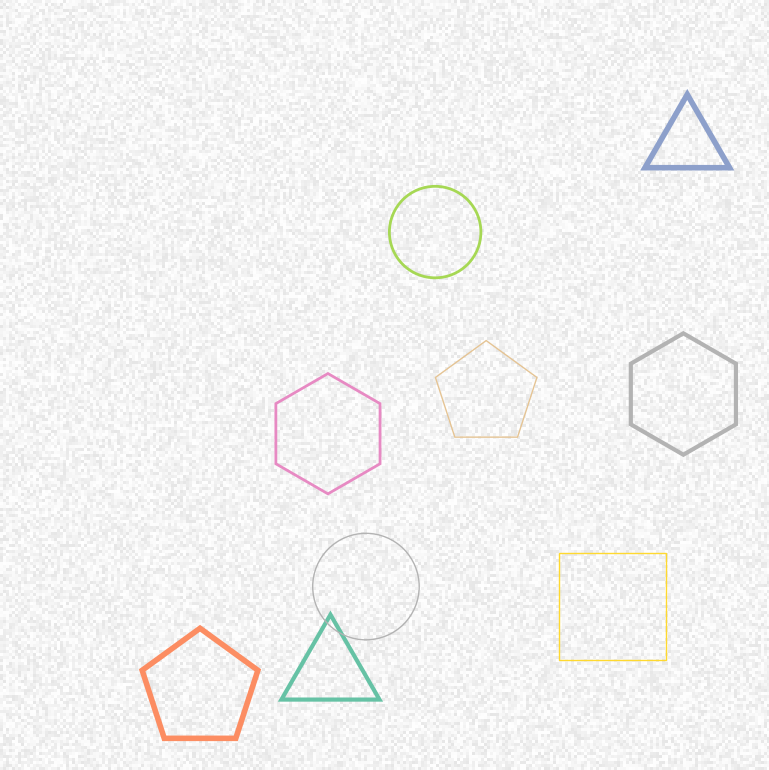[{"shape": "triangle", "thickness": 1.5, "radius": 0.37, "center": [0.429, 0.128]}, {"shape": "pentagon", "thickness": 2, "radius": 0.4, "center": [0.26, 0.105]}, {"shape": "triangle", "thickness": 2, "radius": 0.32, "center": [0.893, 0.814]}, {"shape": "hexagon", "thickness": 1, "radius": 0.39, "center": [0.426, 0.437]}, {"shape": "circle", "thickness": 1, "radius": 0.3, "center": [0.565, 0.699]}, {"shape": "square", "thickness": 0.5, "radius": 0.35, "center": [0.795, 0.212]}, {"shape": "pentagon", "thickness": 0.5, "radius": 0.35, "center": [0.631, 0.488]}, {"shape": "circle", "thickness": 0.5, "radius": 0.35, "center": [0.475, 0.238]}, {"shape": "hexagon", "thickness": 1.5, "radius": 0.39, "center": [0.888, 0.488]}]